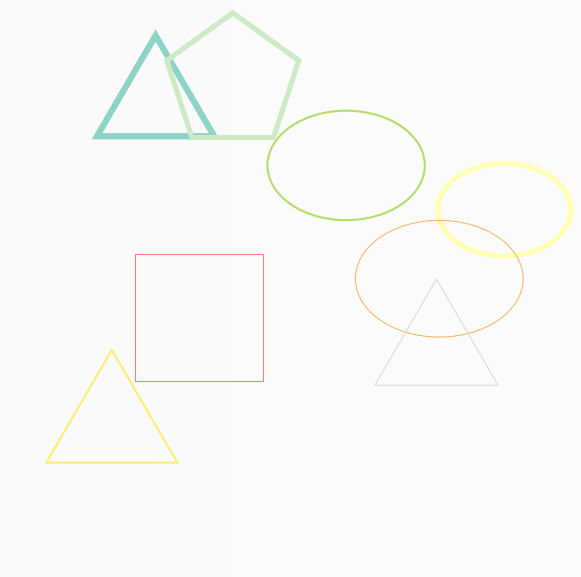[{"shape": "triangle", "thickness": 3, "radius": 0.58, "center": [0.268, 0.821]}, {"shape": "oval", "thickness": 2.5, "radius": 0.57, "center": [0.868, 0.636]}, {"shape": "square", "thickness": 0.5, "radius": 0.55, "center": [0.342, 0.449]}, {"shape": "oval", "thickness": 0.5, "radius": 0.72, "center": [0.756, 0.517]}, {"shape": "oval", "thickness": 1, "radius": 0.68, "center": [0.595, 0.713]}, {"shape": "triangle", "thickness": 0.5, "radius": 0.61, "center": [0.751, 0.393]}, {"shape": "pentagon", "thickness": 2.5, "radius": 0.6, "center": [0.4, 0.858]}, {"shape": "triangle", "thickness": 1, "radius": 0.65, "center": [0.192, 0.263]}]